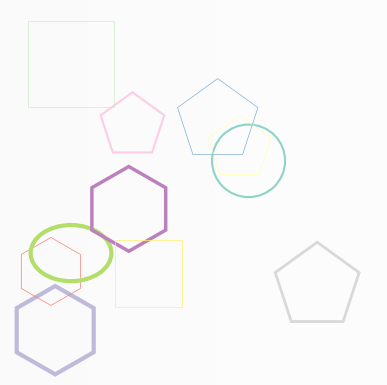[{"shape": "circle", "thickness": 1.5, "radius": 0.47, "center": [0.641, 0.582]}, {"shape": "pentagon", "thickness": 0.5, "radius": 0.42, "center": [0.618, 0.615]}, {"shape": "hexagon", "thickness": 3, "radius": 0.57, "center": [0.142, 0.142]}, {"shape": "hexagon", "thickness": 0.5, "radius": 0.44, "center": [0.131, 0.295]}, {"shape": "pentagon", "thickness": 0.5, "radius": 0.55, "center": [0.562, 0.687]}, {"shape": "oval", "thickness": 3, "radius": 0.52, "center": [0.183, 0.343]}, {"shape": "pentagon", "thickness": 1.5, "radius": 0.43, "center": [0.342, 0.674]}, {"shape": "pentagon", "thickness": 2, "radius": 0.57, "center": [0.819, 0.257]}, {"shape": "hexagon", "thickness": 2.5, "radius": 0.55, "center": [0.332, 0.457]}, {"shape": "square", "thickness": 0.5, "radius": 0.55, "center": [0.184, 0.833]}, {"shape": "square", "thickness": 0.5, "radius": 0.43, "center": [0.383, 0.289]}]